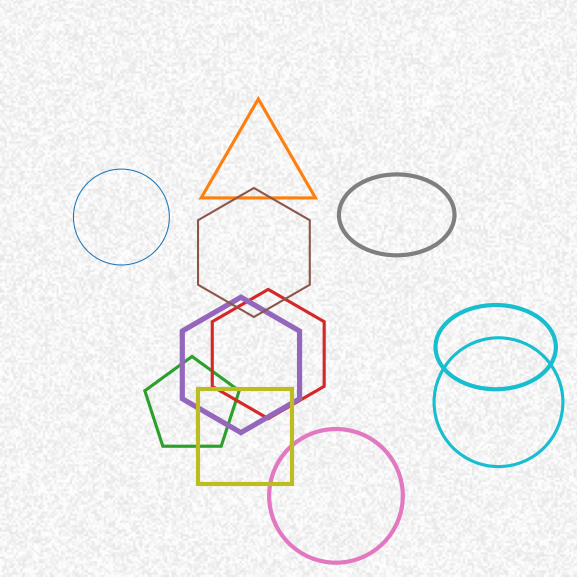[{"shape": "circle", "thickness": 0.5, "radius": 0.42, "center": [0.21, 0.623]}, {"shape": "triangle", "thickness": 1.5, "radius": 0.57, "center": [0.447, 0.714]}, {"shape": "pentagon", "thickness": 1.5, "radius": 0.43, "center": [0.332, 0.296]}, {"shape": "hexagon", "thickness": 1.5, "radius": 0.56, "center": [0.464, 0.386]}, {"shape": "hexagon", "thickness": 2.5, "radius": 0.59, "center": [0.417, 0.367]}, {"shape": "hexagon", "thickness": 1, "radius": 0.56, "center": [0.44, 0.562]}, {"shape": "circle", "thickness": 2, "radius": 0.58, "center": [0.582, 0.141]}, {"shape": "oval", "thickness": 2, "radius": 0.5, "center": [0.687, 0.627]}, {"shape": "square", "thickness": 2, "radius": 0.41, "center": [0.424, 0.243]}, {"shape": "oval", "thickness": 2, "radius": 0.52, "center": [0.858, 0.398]}, {"shape": "circle", "thickness": 1.5, "radius": 0.56, "center": [0.863, 0.303]}]